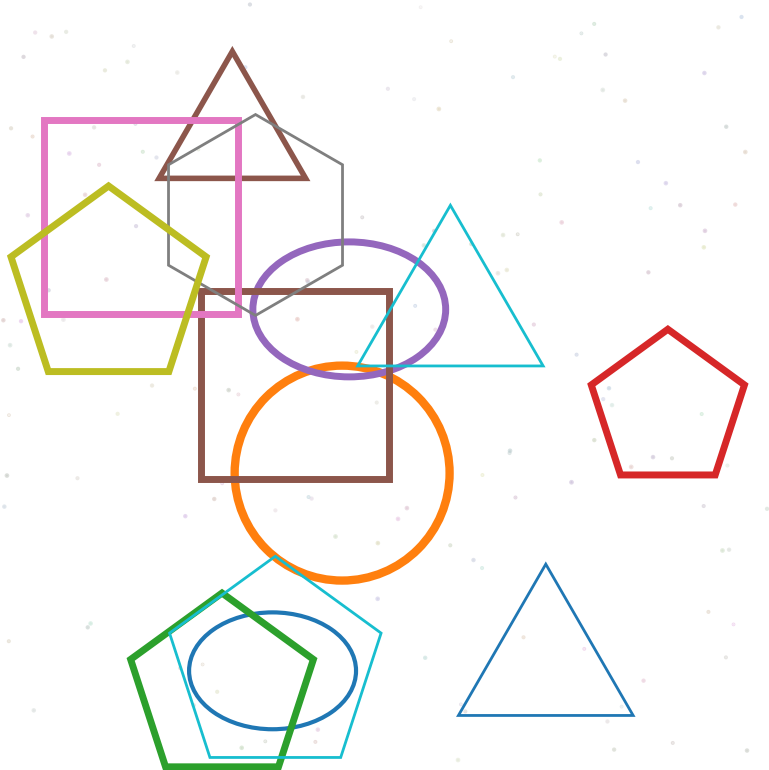[{"shape": "oval", "thickness": 1.5, "radius": 0.54, "center": [0.354, 0.129]}, {"shape": "triangle", "thickness": 1, "radius": 0.65, "center": [0.709, 0.136]}, {"shape": "circle", "thickness": 3, "radius": 0.7, "center": [0.444, 0.386]}, {"shape": "pentagon", "thickness": 2.5, "radius": 0.62, "center": [0.288, 0.105]}, {"shape": "pentagon", "thickness": 2.5, "radius": 0.52, "center": [0.867, 0.468]}, {"shape": "oval", "thickness": 2.5, "radius": 0.63, "center": [0.454, 0.598]}, {"shape": "square", "thickness": 2.5, "radius": 0.61, "center": [0.383, 0.5]}, {"shape": "triangle", "thickness": 2, "radius": 0.55, "center": [0.302, 0.823]}, {"shape": "square", "thickness": 2.5, "radius": 0.63, "center": [0.183, 0.718]}, {"shape": "hexagon", "thickness": 1, "radius": 0.65, "center": [0.332, 0.721]}, {"shape": "pentagon", "thickness": 2.5, "radius": 0.67, "center": [0.141, 0.625]}, {"shape": "pentagon", "thickness": 1, "radius": 0.72, "center": [0.358, 0.133]}, {"shape": "triangle", "thickness": 1, "radius": 0.7, "center": [0.585, 0.594]}]